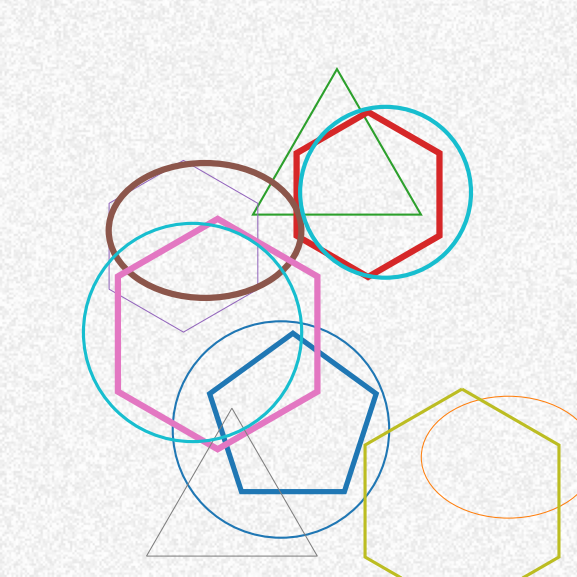[{"shape": "pentagon", "thickness": 2.5, "radius": 0.76, "center": [0.507, 0.27]}, {"shape": "circle", "thickness": 1, "radius": 0.94, "center": [0.487, 0.255]}, {"shape": "oval", "thickness": 0.5, "radius": 0.75, "center": [0.88, 0.207]}, {"shape": "triangle", "thickness": 1, "radius": 0.84, "center": [0.584, 0.711]}, {"shape": "hexagon", "thickness": 3, "radius": 0.71, "center": [0.637, 0.662]}, {"shape": "hexagon", "thickness": 0.5, "radius": 0.74, "center": [0.318, 0.573]}, {"shape": "oval", "thickness": 3, "radius": 0.83, "center": [0.355, 0.6]}, {"shape": "hexagon", "thickness": 3, "radius": 1.0, "center": [0.377, 0.421]}, {"shape": "triangle", "thickness": 0.5, "radius": 0.85, "center": [0.402, 0.122]}, {"shape": "hexagon", "thickness": 1.5, "radius": 0.97, "center": [0.8, 0.132]}, {"shape": "circle", "thickness": 1.5, "radius": 0.94, "center": [0.333, 0.423]}, {"shape": "circle", "thickness": 2, "radius": 0.74, "center": [0.668, 0.666]}]